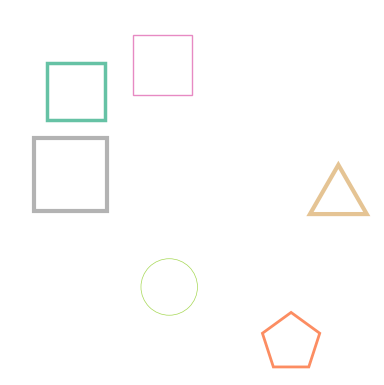[{"shape": "square", "thickness": 2.5, "radius": 0.37, "center": [0.198, 0.762]}, {"shape": "pentagon", "thickness": 2, "radius": 0.39, "center": [0.756, 0.11]}, {"shape": "square", "thickness": 1, "radius": 0.39, "center": [0.422, 0.831]}, {"shape": "circle", "thickness": 0.5, "radius": 0.37, "center": [0.44, 0.255]}, {"shape": "triangle", "thickness": 3, "radius": 0.43, "center": [0.879, 0.487]}, {"shape": "square", "thickness": 3, "radius": 0.48, "center": [0.183, 0.548]}]